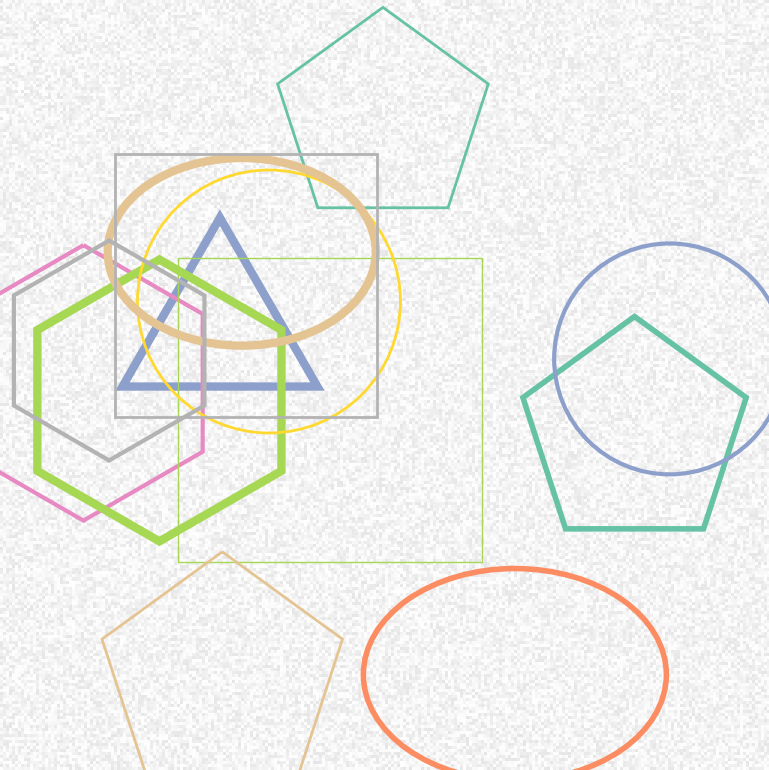[{"shape": "pentagon", "thickness": 1, "radius": 0.72, "center": [0.497, 0.847]}, {"shape": "pentagon", "thickness": 2, "radius": 0.76, "center": [0.824, 0.437]}, {"shape": "oval", "thickness": 2, "radius": 0.98, "center": [0.669, 0.124]}, {"shape": "triangle", "thickness": 3, "radius": 0.73, "center": [0.286, 0.571]}, {"shape": "circle", "thickness": 1.5, "radius": 0.75, "center": [0.87, 0.534]}, {"shape": "hexagon", "thickness": 1.5, "radius": 0.89, "center": [0.108, 0.503]}, {"shape": "hexagon", "thickness": 3, "radius": 0.92, "center": [0.207, 0.48]}, {"shape": "square", "thickness": 0.5, "radius": 0.99, "center": [0.429, 0.468]}, {"shape": "circle", "thickness": 1, "radius": 0.85, "center": [0.349, 0.608]}, {"shape": "pentagon", "thickness": 1, "radius": 0.82, "center": [0.289, 0.119]}, {"shape": "oval", "thickness": 3, "radius": 0.87, "center": [0.314, 0.673]}, {"shape": "square", "thickness": 1, "radius": 0.85, "center": [0.319, 0.63]}, {"shape": "hexagon", "thickness": 1.5, "radius": 0.71, "center": [0.142, 0.545]}]